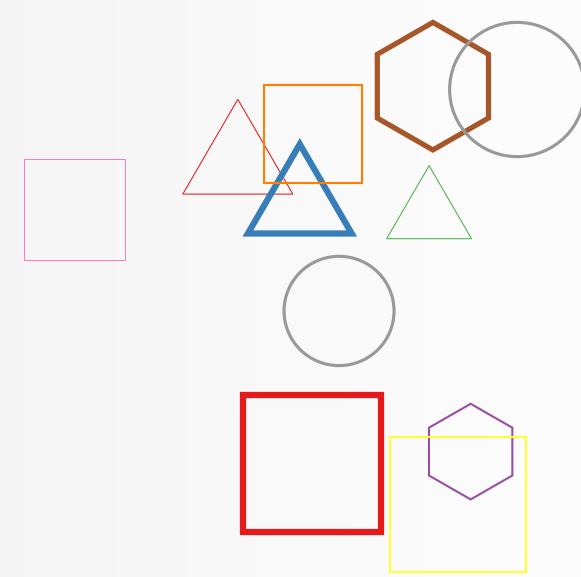[{"shape": "square", "thickness": 3, "radius": 0.59, "center": [0.536, 0.197]}, {"shape": "triangle", "thickness": 0.5, "radius": 0.55, "center": [0.409, 0.718]}, {"shape": "triangle", "thickness": 3, "radius": 0.52, "center": [0.516, 0.646]}, {"shape": "triangle", "thickness": 0.5, "radius": 0.42, "center": [0.738, 0.628]}, {"shape": "hexagon", "thickness": 1, "radius": 0.41, "center": [0.81, 0.217]}, {"shape": "square", "thickness": 1, "radius": 0.42, "center": [0.538, 0.767]}, {"shape": "square", "thickness": 1, "radius": 0.59, "center": [0.788, 0.125]}, {"shape": "hexagon", "thickness": 2.5, "radius": 0.55, "center": [0.745, 0.85]}, {"shape": "square", "thickness": 0.5, "radius": 0.44, "center": [0.128, 0.636]}, {"shape": "circle", "thickness": 1.5, "radius": 0.47, "center": [0.583, 0.461]}, {"shape": "circle", "thickness": 1.5, "radius": 0.58, "center": [0.89, 0.844]}]